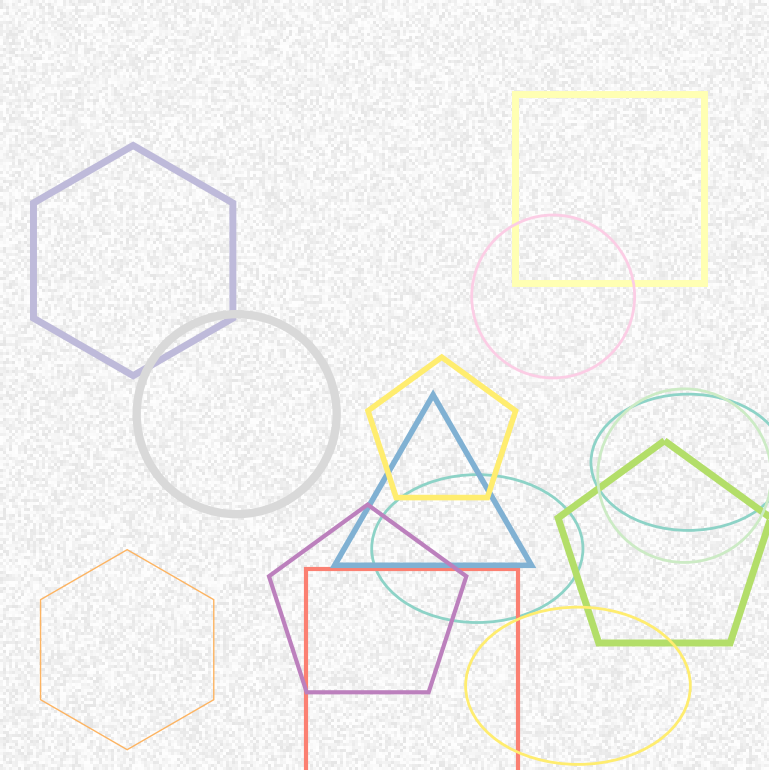[{"shape": "oval", "thickness": 1, "radius": 0.69, "center": [0.62, 0.288]}, {"shape": "oval", "thickness": 1, "radius": 0.63, "center": [0.894, 0.4]}, {"shape": "square", "thickness": 2.5, "radius": 0.61, "center": [0.792, 0.756]}, {"shape": "hexagon", "thickness": 2.5, "radius": 0.75, "center": [0.173, 0.662]}, {"shape": "square", "thickness": 1.5, "radius": 0.69, "center": [0.536, 0.124]}, {"shape": "triangle", "thickness": 2, "radius": 0.74, "center": [0.562, 0.34]}, {"shape": "hexagon", "thickness": 0.5, "radius": 0.65, "center": [0.165, 0.156]}, {"shape": "pentagon", "thickness": 2.5, "radius": 0.73, "center": [0.863, 0.282]}, {"shape": "circle", "thickness": 1, "radius": 0.53, "center": [0.718, 0.615]}, {"shape": "circle", "thickness": 3, "radius": 0.65, "center": [0.307, 0.462]}, {"shape": "pentagon", "thickness": 1.5, "radius": 0.67, "center": [0.477, 0.21]}, {"shape": "circle", "thickness": 1, "radius": 0.56, "center": [0.889, 0.382]}, {"shape": "oval", "thickness": 1, "radius": 0.73, "center": [0.751, 0.109]}, {"shape": "pentagon", "thickness": 2, "radius": 0.5, "center": [0.574, 0.435]}]